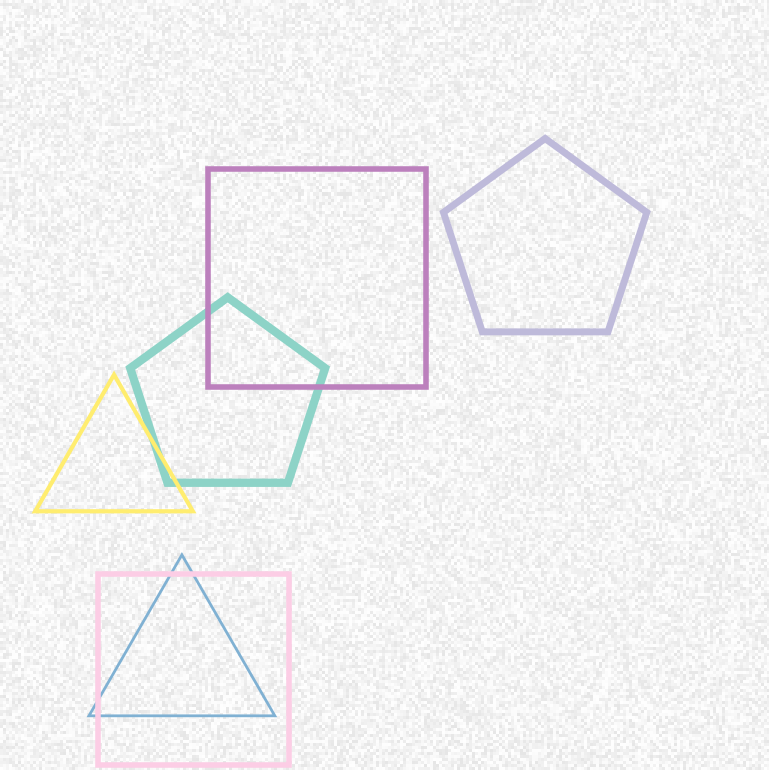[{"shape": "pentagon", "thickness": 3, "radius": 0.67, "center": [0.296, 0.481]}, {"shape": "pentagon", "thickness": 2.5, "radius": 0.69, "center": [0.708, 0.681]}, {"shape": "triangle", "thickness": 1, "radius": 0.7, "center": [0.236, 0.14]}, {"shape": "square", "thickness": 2, "radius": 0.62, "center": [0.252, 0.131]}, {"shape": "square", "thickness": 2, "radius": 0.71, "center": [0.412, 0.638]}, {"shape": "triangle", "thickness": 1.5, "radius": 0.59, "center": [0.148, 0.395]}]